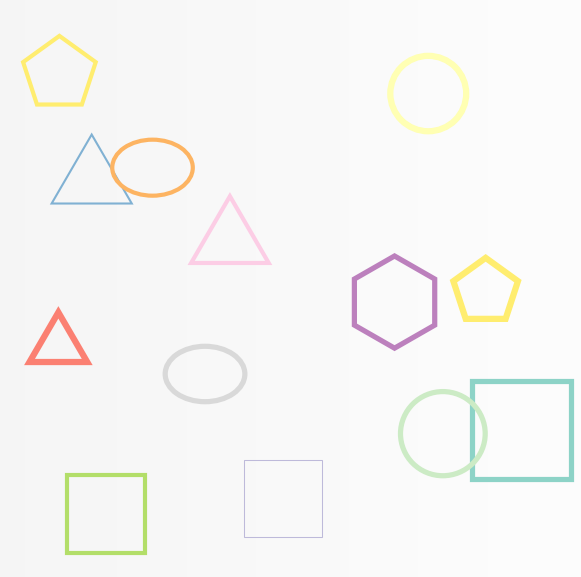[{"shape": "square", "thickness": 2.5, "radius": 0.42, "center": [0.897, 0.254]}, {"shape": "circle", "thickness": 3, "radius": 0.33, "center": [0.737, 0.837]}, {"shape": "square", "thickness": 0.5, "radius": 0.33, "center": [0.487, 0.136]}, {"shape": "triangle", "thickness": 3, "radius": 0.29, "center": [0.1, 0.401]}, {"shape": "triangle", "thickness": 1, "radius": 0.4, "center": [0.158, 0.687]}, {"shape": "oval", "thickness": 2, "radius": 0.35, "center": [0.262, 0.709]}, {"shape": "square", "thickness": 2, "radius": 0.34, "center": [0.183, 0.11]}, {"shape": "triangle", "thickness": 2, "radius": 0.39, "center": [0.396, 0.582]}, {"shape": "oval", "thickness": 2.5, "radius": 0.34, "center": [0.353, 0.352]}, {"shape": "hexagon", "thickness": 2.5, "radius": 0.4, "center": [0.679, 0.476]}, {"shape": "circle", "thickness": 2.5, "radius": 0.36, "center": [0.762, 0.248]}, {"shape": "pentagon", "thickness": 3, "radius": 0.29, "center": [0.836, 0.494]}, {"shape": "pentagon", "thickness": 2, "radius": 0.33, "center": [0.102, 0.871]}]